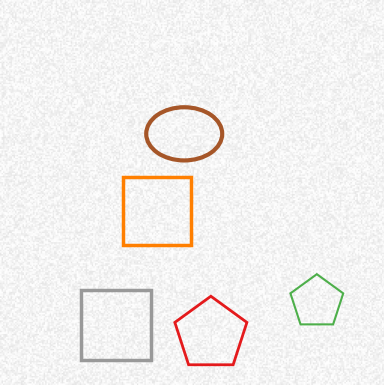[{"shape": "pentagon", "thickness": 2, "radius": 0.49, "center": [0.548, 0.132]}, {"shape": "pentagon", "thickness": 1.5, "radius": 0.36, "center": [0.823, 0.216]}, {"shape": "square", "thickness": 2.5, "radius": 0.44, "center": [0.407, 0.453]}, {"shape": "oval", "thickness": 3, "radius": 0.49, "center": [0.478, 0.652]}, {"shape": "square", "thickness": 2.5, "radius": 0.45, "center": [0.302, 0.155]}]